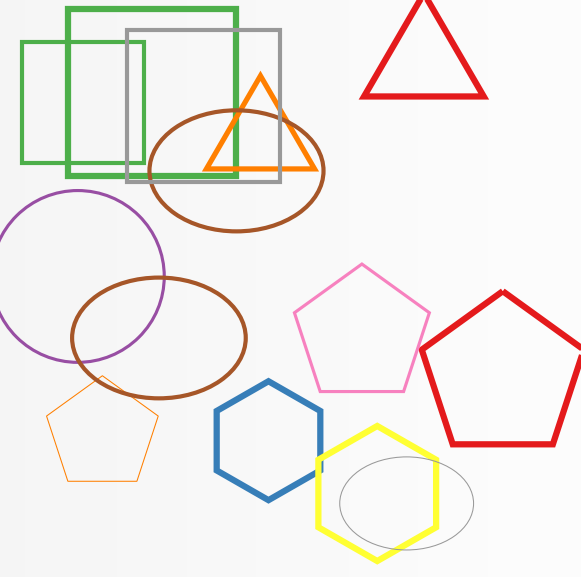[{"shape": "pentagon", "thickness": 3, "radius": 0.73, "center": [0.865, 0.348]}, {"shape": "triangle", "thickness": 3, "radius": 0.59, "center": [0.729, 0.892]}, {"shape": "hexagon", "thickness": 3, "radius": 0.51, "center": [0.462, 0.236]}, {"shape": "square", "thickness": 2, "radius": 0.52, "center": [0.143, 0.822]}, {"shape": "square", "thickness": 3, "radius": 0.72, "center": [0.262, 0.839]}, {"shape": "circle", "thickness": 1.5, "radius": 0.74, "center": [0.134, 0.52]}, {"shape": "pentagon", "thickness": 0.5, "radius": 0.51, "center": [0.176, 0.247]}, {"shape": "triangle", "thickness": 2.5, "radius": 0.54, "center": [0.448, 0.76]}, {"shape": "hexagon", "thickness": 3, "radius": 0.58, "center": [0.649, 0.145]}, {"shape": "oval", "thickness": 2, "radius": 0.75, "center": [0.273, 0.414]}, {"shape": "oval", "thickness": 2, "radius": 0.75, "center": [0.407, 0.703]}, {"shape": "pentagon", "thickness": 1.5, "radius": 0.61, "center": [0.623, 0.42]}, {"shape": "oval", "thickness": 0.5, "radius": 0.58, "center": [0.7, 0.127]}, {"shape": "square", "thickness": 2, "radius": 0.66, "center": [0.351, 0.815]}]